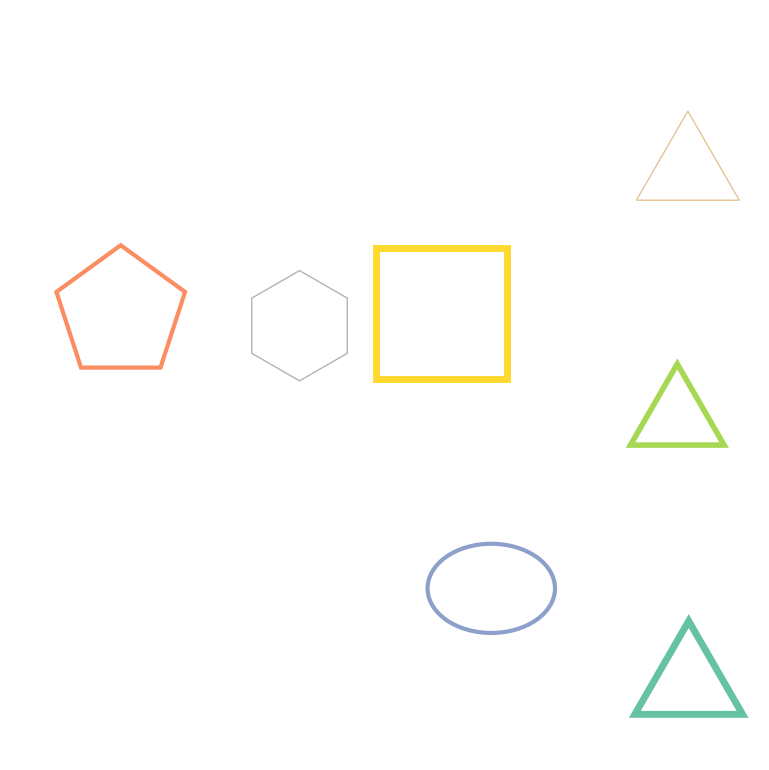[{"shape": "triangle", "thickness": 2.5, "radius": 0.4, "center": [0.894, 0.113]}, {"shape": "pentagon", "thickness": 1.5, "radius": 0.44, "center": [0.157, 0.594]}, {"shape": "oval", "thickness": 1.5, "radius": 0.41, "center": [0.638, 0.236]}, {"shape": "triangle", "thickness": 2, "radius": 0.35, "center": [0.88, 0.457]}, {"shape": "square", "thickness": 2.5, "radius": 0.43, "center": [0.573, 0.593]}, {"shape": "triangle", "thickness": 0.5, "radius": 0.39, "center": [0.893, 0.779]}, {"shape": "hexagon", "thickness": 0.5, "radius": 0.36, "center": [0.389, 0.577]}]